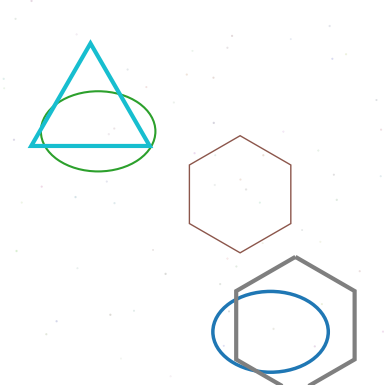[{"shape": "oval", "thickness": 2.5, "radius": 0.75, "center": [0.703, 0.138]}, {"shape": "oval", "thickness": 1.5, "radius": 0.74, "center": [0.255, 0.659]}, {"shape": "hexagon", "thickness": 1, "radius": 0.76, "center": [0.624, 0.495]}, {"shape": "hexagon", "thickness": 3, "radius": 0.89, "center": [0.767, 0.155]}, {"shape": "triangle", "thickness": 3, "radius": 0.89, "center": [0.235, 0.71]}]